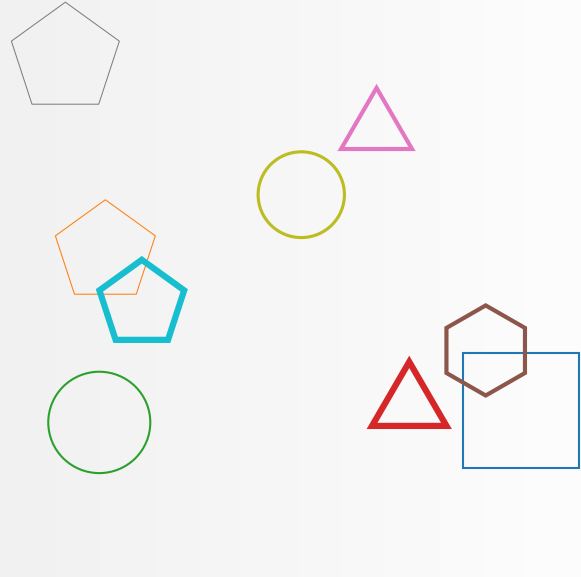[{"shape": "square", "thickness": 1, "radius": 0.5, "center": [0.897, 0.288]}, {"shape": "pentagon", "thickness": 0.5, "radius": 0.45, "center": [0.181, 0.563]}, {"shape": "circle", "thickness": 1, "radius": 0.44, "center": [0.171, 0.268]}, {"shape": "triangle", "thickness": 3, "radius": 0.37, "center": [0.704, 0.299]}, {"shape": "hexagon", "thickness": 2, "radius": 0.39, "center": [0.836, 0.392]}, {"shape": "triangle", "thickness": 2, "radius": 0.35, "center": [0.648, 0.776]}, {"shape": "pentagon", "thickness": 0.5, "radius": 0.49, "center": [0.112, 0.898]}, {"shape": "circle", "thickness": 1.5, "radius": 0.37, "center": [0.518, 0.662]}, {"shape": "pentagon", "thickness": 3, "radius": 0.38, "center": [0.244, 0.473]}]